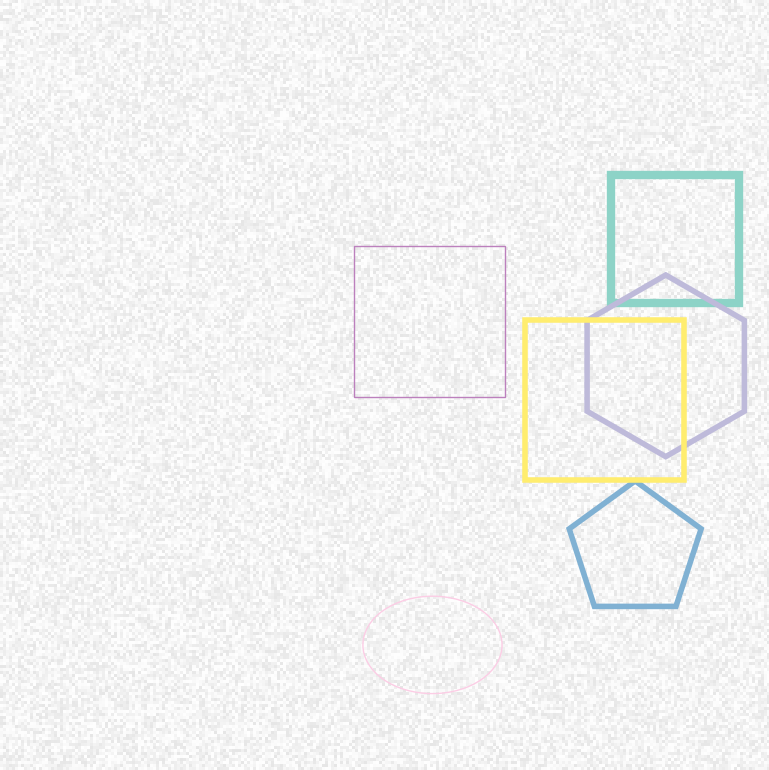[{"shape": "square", "thickness": 3, "radius": 0.42, "center": [0.877, 0.689]}, {"shape": "hexagon", "thickness": 2, "radius": 0.59, "center": [0.865, 0.525]}, {"shape": "pentagon", "thickness": 2, "radius": 0.45, "center": [0.825, 0.285]}, {"shape": "oval", "thickness": 0.5, "radius": 0.45, "center": [0.562, 0.162]}, {"shape": "square", "thickness": 0.5, "radius": 0.49, "center": [0.558, 0.583]}, {"shape": "square", "thickness": 2, "radius": 0.52, "center": [0.785, 0.481]}]